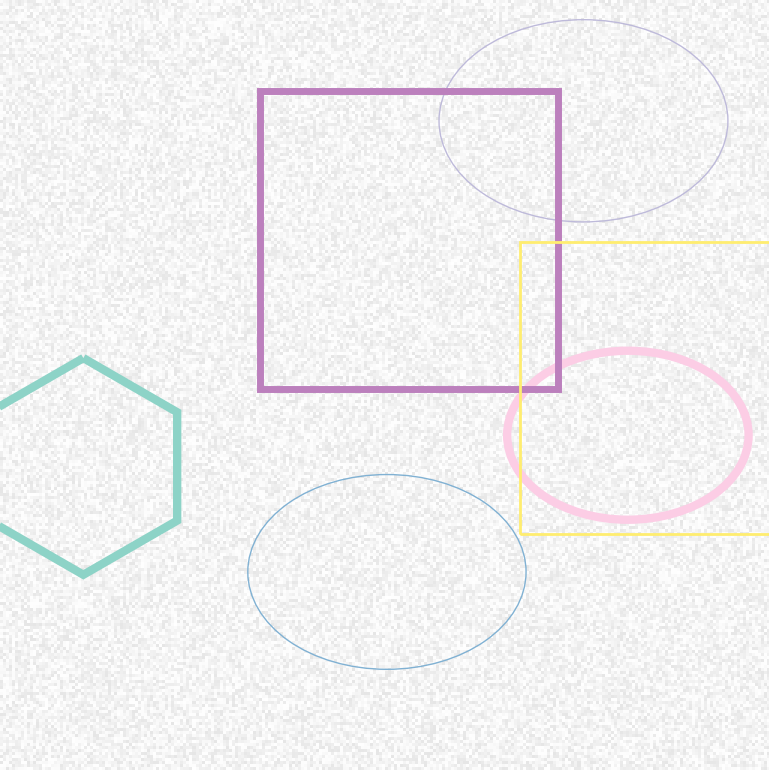[{"shape": "hexagon", "thickness": 3, "radius": 0.7, "center": [0.108, 0.394]}, {"shape": "oval", "thickness": 0.5, "radius": 0.94, "center": [0.758, 0.843]}, {"shape": "oval", "thickness": 0.5, "radius": 0.9, "center": [0.503, 0.257]}, {"shape": "oval", "thickness": 3, "radius": 0.78, "center": [0.815, 0.435]}, {"shape": "square", "thickness": 2.5, "radius": 0.97, "center": [0.531, 0.688]}, {"shape": "square", "thickness": 1, "radius": 0.95, "center": [0.865, 0.496]}]